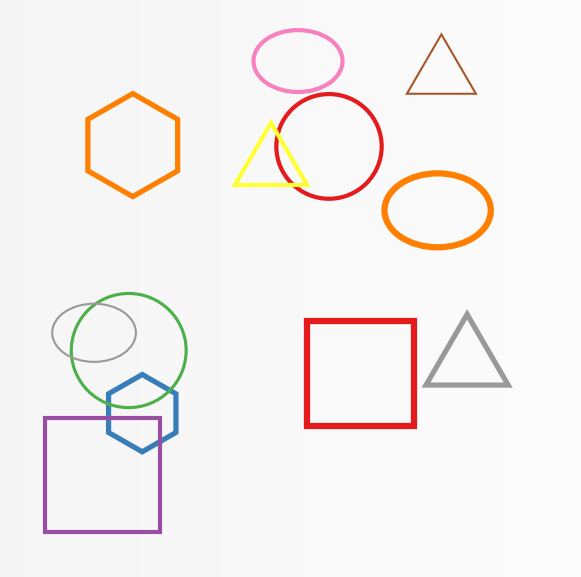[{"shape": "circle", "thickness": 2, "radius": 0.45, "center": [0.566, 0.746]}, {"shape": "square", "thickness": 3, "radius": 0.46, "center": [0.62, 0.353]}, {"shape": "hexagon", "thickness": 2.5, "radius": 0.33, "center": [0.245, 0.284]}, {"shape": "circle", "thickness": 1.5, "radius": 0.49, "center": [0.221, 0.392]}, {"shape": "square", "thickness": 2, "radius": 0.49, "center": [0.176, 0.176]}, {"shape": "oval", "thickness": 3, "radius": 0.46, "center": [0.753, 0.635]}, {"shape": "hexagon", "thickness": 2.5, "radius": 0.45, "center": [0.228, 0.748]}, {"shape": "triangle", "thickness": 2, "radius": 0.36, "center": [0.466, 0.715]}, {"shape": "triangle", "thickness": 1, "radius": 0.34, "center": [0.759, 0.871]}, {"shape": "oval", "thickness": 2, "radius": 0.38, "center": [0.513, 0.893]}, {"shape": "oval", "thickness": 1, "radius": 0.36, "center": [0.162, 0.423]}, {"shape": "triangle", "thickness": 2.5, "radius": 0.41, "center": [0.804, 0.373]}]